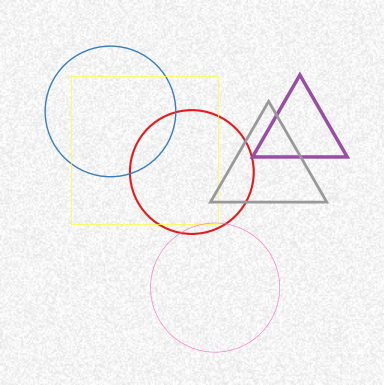[{"shape": "circle", "thickness": 1.5, "radius": 0.8, "center": [0.498, 0.553]}, {"shape": "circle", "thickness": 1, "radius": 0.85, "center": [0.287, 0.711]}, {"shape": "triangle", "thickness": 2.5, "radius": 0.71, "center": [0.779, 0.663]}, {"shape": "square", "thickness": 0.5, "radius": 0.96, "center": [0.376, 0.61]}, {"shape": "circle", "thickness": 0.5, "radius": 0.84, "center": [0.559, 0.253]}, {"shape": "triangle", "thickness": 2, "radius": 0.87, "center": [0.698, 0.562]}]